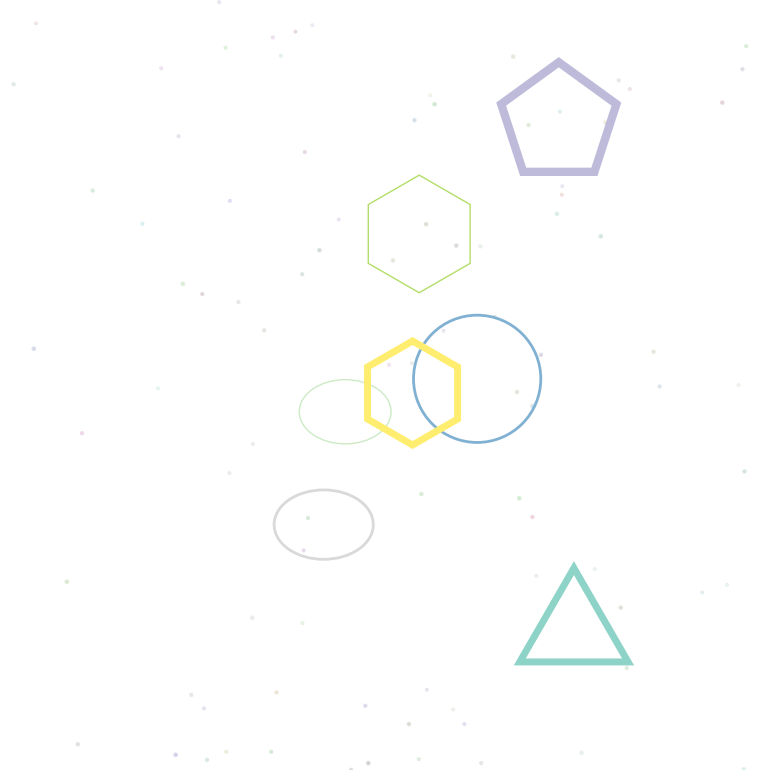[{"shape": "triangle", "thickness": 2.5, "radius": 0.41, "center": [0.745, 0.181]}, {"shape": "pentagon", "thickness": 3, "radius": 0.39, "center": [0.726, 0.84]}, {"shape": "circle", "thickness": 1, "radius": 0.41, "center": [0.62, 0.508]}, {"shape": "hexagon", "thickness": 0.5, "radius": 0.38, "center": [0.544, 0.696]}, {"shape": "oval", "thickness": 1, "radius": 0.32, "center": [0.42, 0.319]}, {"shape": "oval", "thickness": 0.5, "radius": 0.3, "center": [0.448, 0.465]}, {"shape": "hexagon", "thickness": 2.5, "radius": 0.34, "center": [0.536, 0.49]}]